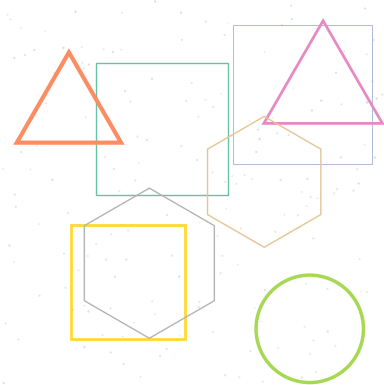[{"shape": "square", "thickness": 1, "radius": 0.86, "center": [0.421, 0.664]}, {"shape": "triangle", "thickness": 3, "radius": 0.78, "center": [0.179, 0.708]}, {"shape": "square", "thickness": 0.5, "radius": 0.9, "center": [0.786, 0.753]}, {"shape": "triangle", "thickness": 2, "radius": 0.89, "center": [0.839, 0.768]}, {"shape": "circle", "thickness": 2.5, "radius": 0.7, "center": [0.805, 0.146]}, {"shape": "square", "thickness": 2, "radius": 0.74, "center": [0.333, 0.269]}, {"shape": "hexagon", "thickness": 1, "radius": 0.85, "center": [0.686, 0.528]}, {"shape": "hexagon", "thickness": 1, "radius": 0.97, "center": [0.388, 0.316]}]